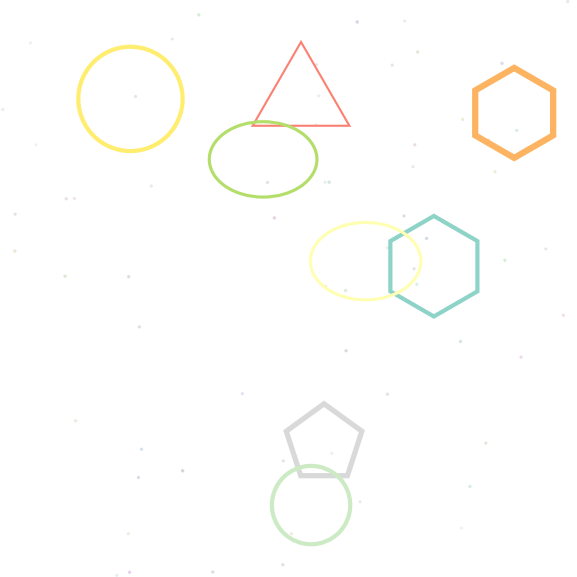[{"shape": "hexagon", "thickness": 2, "radius": 0.44, "center": [0.751, 0.538]}, {"shape": "oval", "thickness": 1.5, "radius": 0.48, "center": [0.633, 0.547]}, {"shape": "triangle", "thickness": 1, "radius": 0.48, "center": [0.521, 0.83]}, {"shape": "hexagon", "thickness": 3, "radius": 0.39, "center": [0.89, 0.804]}, {"shape": "oval", "thickness": 1.5, "radius": 0.47, "center": [0.456, 0.723]}, {"shape": "pentagon", "thickness": 2.5, "radius": 0.34, "center": [0.561, 0.231]}, {"shape": "circle", "thickness": 2, "radius": 0.34, "center": [0.539, 0.125]}, {"shape": "circle", "thickness": 2, "radius": 0.45, "center": [0.226, 0.828]}]